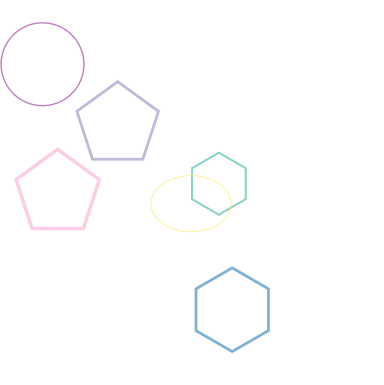[{"shape": "hexagon", "thickness": 1.5, "radius": 0.4, "center": [0.568, 0.523]}, {"shape": "pentagon", "thickness": 2, "radius": 0.56, "center": [0.306, 0.677]}, {"shape": "hexagon", "thickness": 2, "radius": 0.54, "center": [0.603, 0.196]}, {"shape": "pentagon", "thickness": 2.5, "radius": 0.57, "center": [0.15, 0.498]}, {"shape": "circle", "thickness": 1, "radius": 0.54, "center": [0.11, 0.833]}, {"shape": "oval", "thickness": 0.5, "radius": 0.52, "center": [0.496, 0.471]}]